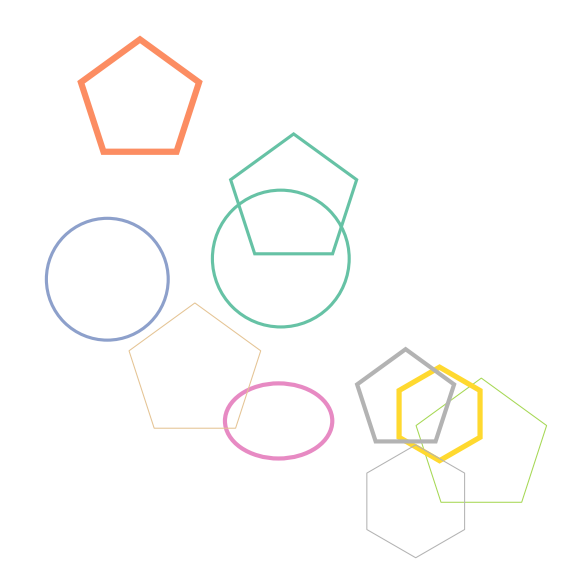[{"shape": "pentagon", "thickness": 1.5, "radius": 0.57, "center": [0.508, 0.652]}, {"shape": "circle", "thickness": 1.5, "radius": 0.59, "center": [0.486, 0.551]}, {"shape": "pentagon", "thickness": 3, "radius": 0.54, "center": [0.242, 0.823]}, {"shape": "circle", "thickness": 1.5, "radius": 0.53, "center": [0.186, 0.516]}, {"shape": "oval", "thickness": 2, "radius": 0.46, "center": [0.482, 0.27]}, {"shape": "pentagon", "thickness": 0.5, "radius": 0.59, "center": [0.833, 0.226]}, {"shape": "hexagon", "thickness": 2.5, "radius": 0.4, "center": [0.761, 0.282]}, {"shape": "pentagon", "thickness": 0.5, "radius": 0.6, "center": [0.337, 0.355]}, {"shape": "pentagon", "thickness": 2, "radius": 0.44, "center": [0.702, 0.306]}, {"shape": "hexagon", "thickness": 0.5, "radius": 0.49, "center": [0.72, 0.131]}]